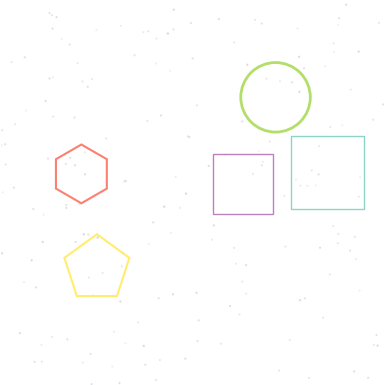[{"shape": "square", "thickness": 1, "radius": 0.48, "center": [0.851, 0.552]}, {"shape": "hexagon", "thickness": 1.5, "radius": 0.38, "center": [0.211, 0.548]}, {"shape": "circle", "thickness": 2, "radius": 0.45, "center": [0.716, 0.747]}, {"shape": "square", "thickness": 1, "radius": 0.39, "center": [0.632, 0.522]}, {"shape": "pentagon", "thickness": 1.5, "radius": 0.44, "center": [0.252, 0.303]}]